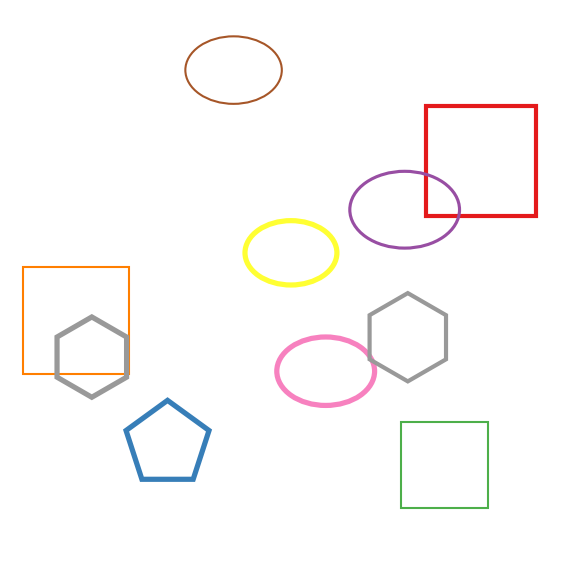[{"shape": "square", "thickness": 2, "radius": 0.48, "center": [0.833, 0.721]}, {"shape": "pentagon", "thickness": 2.5, "radius": 0.38, "center": [0.29, 0.23]}, {"shape": "square", "thickness": 1, "radius": 0.38, "center": [0.769, 0.194]}, {"shape": "oval", "thickness": 1.5, "radius": 0.47, "center": [0.701, 0.636]}, {"shape": "square", "thickness": 1, "radius": 0.46, "center": [0.132, 0.444]}, {"shape": "oval", "thickness": 2.5, "radius": 0.4, "center": [0.504, 0.561]}, {"shape": "oval", "thickness": 1, "radius": 0.42, "center": [0.404, 0.878]}, {"shape": "oval", "thickness": 2.5, "radius": 0.42, "center": [0.564, 0.356]}, {"shape": "hexagon", "thickness": 2.5, "radius": 0.35, "center": [0.159, 0.381]}, {"shape": "hexagon", "thickness": 2, "radius": 0.38, "center": [0.706, 0.415]}]